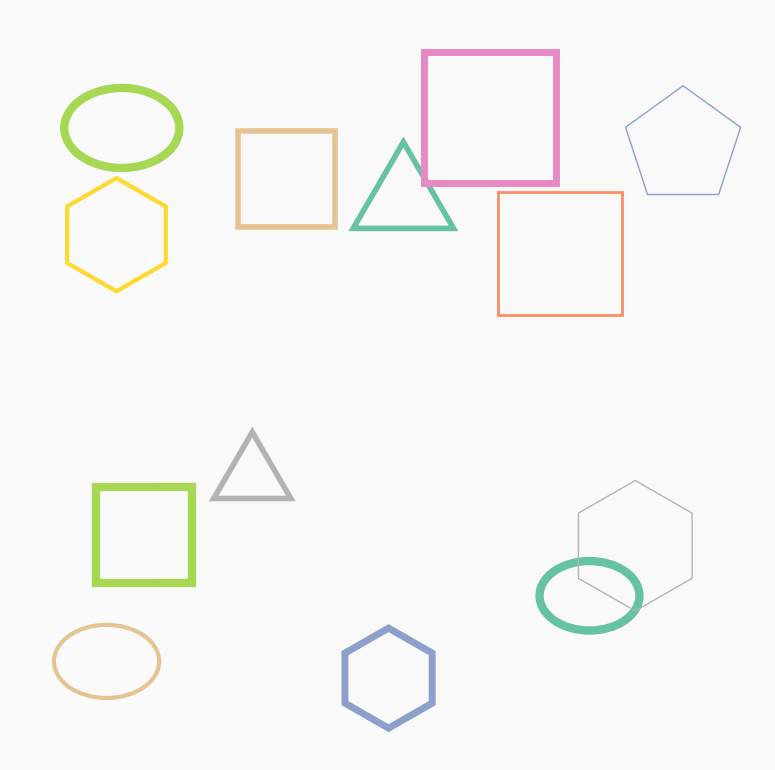[{"shape": "oval", "thickness": 3, "radius": 0.32, "center": [0.761, 0.226]}, {"shape": "triangle", "thickness": 2, "radius": 0.37, "center": [0.52, 0.741]}, {"shape": "square", "thickness": 1, "radius": 0.4, "center": [0.723, 0.671]}, {"shape": "hexagon", "thickness": 2.5, "radius": 0.32, "center": [0.501, 0.119]}, {"shape": "pentagon", "thickness": 0.5, "radius": 0.39, "center": [0.881, 0.811]}, {"shape": "square", "thickness": 2.5, "radius": 0.43, "center": [0.632, 0.848]}, {"shape": "oval", "thickness": 3, "radius": 0.37, "center": [0.157, 0.834]}, {"shape": "square", "thickness": 3, "radius": 0.31, "center": [0.186, 0.305]}, {"shape": "hexagon", "thickness": 1.5, "radius": 0.37, "center": [0.15, 0.695]}, {"shape": "oval", "thickness": 1.5, "radius": 0.34, "center": [0.138, 0.141]}, {"shape": "square", "thickness": 2, "radius": 0.31, "center": [0.37, 0.768]}, {"shape": "hexagon", "thickness": 0.5, "radius": 0.42, "center": [0.82, 0.291]}, {"shape": "triangle", "thickness": 2, "radius": 0.29, "center": [0.326, 0.381]}]